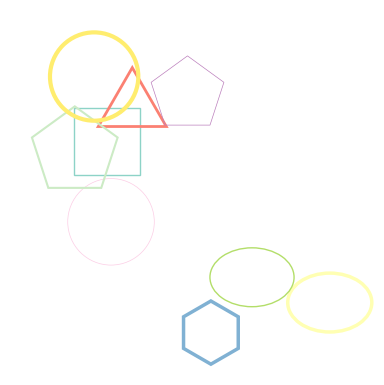[{"shape": "square", "thickness": 1, "radius": 0.43, "center": [0.278, 0.633]}, {"shape": "oval", "thickness": 2.5, "radius": 0.55, "center": [0.857, 0.214]}, {"shape": "triangle", "thickness": 2, "radius": 0.51, "center": [0.344, 0.722]}, {"shape": "hexagon", "thickness": 2.5, "radius": 0.41, "center": [0.548, 0.136]}, {"shape": "oval", "thickness": 1, "radius": 0.55, "center": [0.655, 0.28]}, {"shape": "circle", "thickness": 0.5, "radius": 0.56, "center": [0.288, 0.424]}, {"shape": "pentagon", "thickness": 0.5, "radius": 0.5, "center": [0.487, 0.755]}, {"shape": "pentagon", "thickness": 1.5, "radius": 0.59, "center": [0.194, 0.607]}, {"shape": "circle", "thickness": 3, "radius": 0.57, "center": [0.245, 0.801]}]